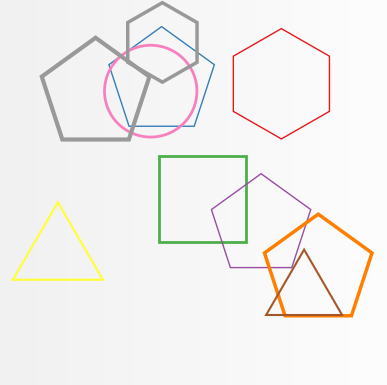[{"shape": "hexagon", "thickness": 1, "radius": 0.72, "center": [0.726, 0.782]}, {"shape": "pentagon", "thickness": 1, "radius": 0.72, "center": [0.417, 0.788]}, {"shape": "square", "thickness": 2, "radius": 0.56, "center": [0.524, 0.483]}, {"shape": "pentagon", "thickness": 1, "radius": 0.67, "center": [0.674, 0.414]}, {"shape": "pentagon", "thickness": 2.5, "radius": 0.73, "center": [0.821, 0.298]}, {"shape": "triangle", "thickness": 1.5, "radius": 0.67, "center": [0.149, 0.341]}, {"shape": "triangle", "thickness": 1.5, "radius": 0.57, "center": [0.785, 0.238]}, {"shape": "circle", "thickness": 2, "radius": 0.6, "center": [0.389, 0.763]}, {"shape": "pentagon", "thickness": 3, "radius": 0.73, "center": [0.247, 0.756]}, {"shape": "hexagon", "thickness": 2.5, "radius": 0.52, "center": [0.419, 0.89]}]